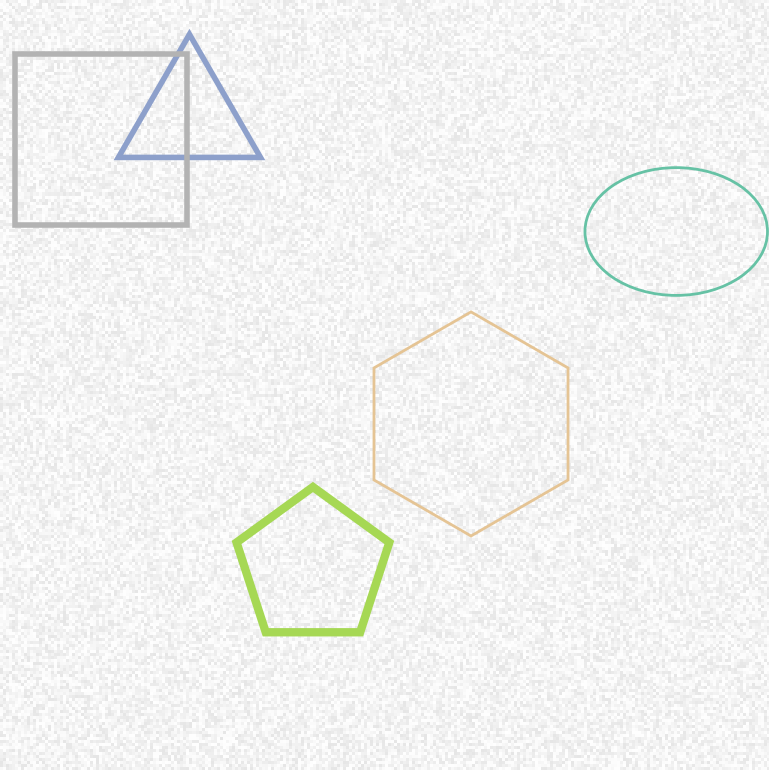[{"shape": "oval", "thickness": 1, "radius": 0.59, "center": [0.878, 0.699]}, {"shape": "triangle", "thickness": 2, "radius": 0.53, "center": [0.246, 0.849]}, {"shape": "pentagon", "thickness": 3, "radius": 0.52, "center": [0.406, 0.263]}, {"shape": "hexagon", "thickness": 1, "radius": 0.73, "center": [0.612, 0.449]}, {"shape": "square", "thickness": 2, "radius": 0.56, "center": [0.131, 0.819]}]